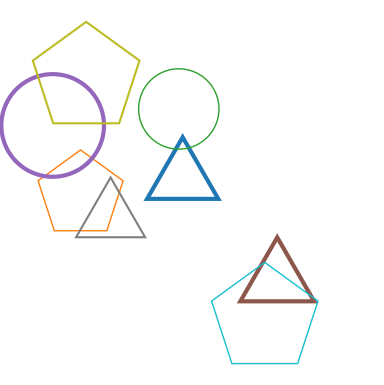[{"shape": "triangle", "thickness": 3, "radius": 0.53, "center": [0.475, 0.537]}, {"shape": "pentagon", "thickness": 1, "radius": 0.58, "center": [0.209, 0.495]}, {"shape": "circle", "thickness": 1, "radius": 0.52, "center": [0.464, 0.717]}, {"shape": "circle", "thickness": 3, "radius": 0.67, "center": [0.137, 0.674]}, {"shape": "triangle", "thickness": 3, "radius": 0.55, "center": [0.72, 0.273]}, {"shape": "triangle", "thickness": 1.5, "radius": 0.52, "center": [0.287, 0.436]}, {"shape": "pentagon", "thickness": 1.5, "radius": 0.73, "center": [0.224, 0.798]}, {"shape": "pentagon", "thickness": 1, "radius": 0.73, "center": [0.688, 0.173]}]